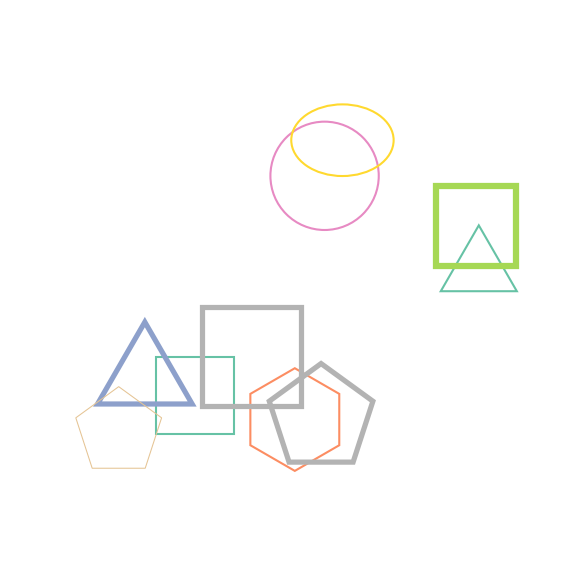[{"shape": "triangle", "thickness": 1, "radius": 0.38, "center": [0.829, 0.533]}, {"shape": "square", "thickness": 1, "radius": 0.33, "center": [0.338, 0.315]}, {"shape": "hexagon", "thickness": 1, "radius": 0.44, "center": [0.511, 0.273]}, {"shape": "triangle", "thickness": 2.5, "radius": 0.47, "center": [0.251, 0.347]}, {"shape": "circle", "thickness": 1, "radius": 0.47, "center": [0.562, 0.695]}, {"shape": "square", "thickness": 3, "radius": 0.35, "center": [0.825, 0.608]}, {"shape": "oval", "thickness": 1, "radius": 0.44, "center": [0.593, 0.756]}, {"shape": "pentagon", "thickness": 0.5, "radius": 0.39, "center": [0.206, 0.252]}, {"shape": "square", "thickness": 2.5, "radius": 0.43, "center": [0.436, 0.382]}, {"shape": "pentagon", "thickness": 2.5, "radius": 0.47, "center": [0.556, 0.275]}]